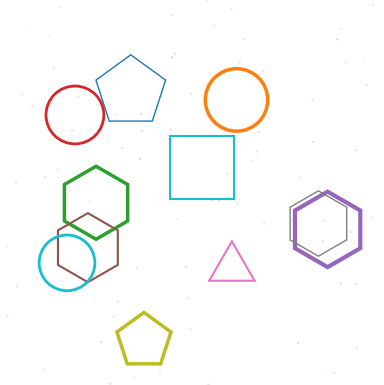[{"shape": "pentagon", "thickness": 1, "radius": 0.48, "center": [0.34, 0.762]}, {"shape": "circle", "thickness": 2.5, "radius": 0.41, "center": [0.614, 0.74]}, {"shape": "hexagon", "thickness": 2.5, "radius": 0.47, "center": [0.249, 0.473]}, {"shape": "circle", "thickness": 2, "radius": 0.38, "center": [0.195, 0.701]}, {"shape": "hexagon", "thickness": 3, "radius": 0.49, "center": [0.851, 0.404]}, {"shape": "hexagon", "thickness": 1.5, "radius": 0.45, "center": [0.228, 0.357]}, {"shape": "triangle", "thickness": 1.5, "radius": 0.34, "center": [0.602, 0.305]}, {"shape": "hexagon", "thickness": 1, "radius": 0.42, "center": [0.827, 0.419]}, {"shape": "pentagon", "thickness": 2.5, "radius": 0.37, "center": [0.374, 0.115]}, {"shape": "square", "thickness": 1.5, "radius": 0.41, "center": [0.525, 0.565]}, {"shape": "circle", "thickness": 2, "radius": 0.36, "center": [0.174, 0.317]}]